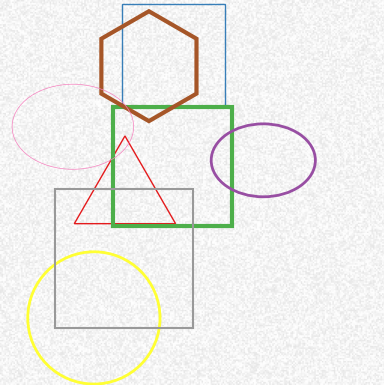[{"shape": "triangle", "thickness": 1, "radius": 0.76, "center": [0.325, 0.495]}, {"shape": "square", "thickness": 1, "radius": 0.67, "center": [0.45, 0.856]}, {"shape": "square", "thickness": 3, "radius": 0.77, "center": [0.448, 0.568]}, {"shape": "oval", "thickness": 2, "radius": 0.68, "center": [0.684, 0.584]}, {"shape": "circle", "thickness": 2, "radius": 0.86, "center": [0.244, 0.174]}, {"shape": "hexagon", "thickness": 3, "radius": 0.71, "center": [0.387, 0.828]}, {"shape": "oval", "thickness": 0.5, "radius": 0.79, "center": [0.189, 0.671]}, {"shape": "square", "thickness": 1.5, "radius": 0.9, "center": [0.322, 0.329]}]